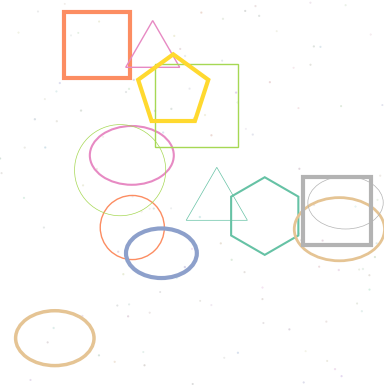[{"shape": "triangle", "thickness": 0.5, "radius": 0.46, "center": [0.563, 0.474]}, {"shape": "hexagon", "thickness": 1.5, "radius": 0.5, "center": [0.688, 0.439]}, {"shape": "circle", "thickness": 1, "radius": 0.42, "center": [0.344, 0.409]}, {"shape": "square", "thickness": 3, "radius": 0.43, "center": [0.252, 0.884]}, {"shape": "oval", "thickness": 3, "radius": 0.46, "center": [0.419, 0.342]}, {"shape": "triangle", "thickness": 1, "radius": 0.4, "center": [0.397, 0.866]}, {"shape": "oval", "thickness": 1.5, "radius": 0.55, "center": [0.342, 0.596]}, {"shape": "square", "thickness": 1, "radius": 0.53, "center": [0.511, 0.726]}, {"shape": "circle", "thickness": 0.5, "radius": 0.59, "center": [0.312, 0.558]}, {"shape": "pentagon", "thickness": 3, "radius": 0.48, "center": [0.45, 0.763]}, {"shape": "oval", "thickness": 2, "radius": 0.59, "center": [0.882, 0.405]}, {"shape": "oval", "thickness": 2.5, "radius": 0.51, "center": [0.142, 0.122]}, {"shape": "square", "thickness": 3, "radius": 0.44, "center": [0.875, 0.451]}, {"shape": "oval", "thickness": 0.5, "radius": 0.49, "center": [0.898, 0.474]}]